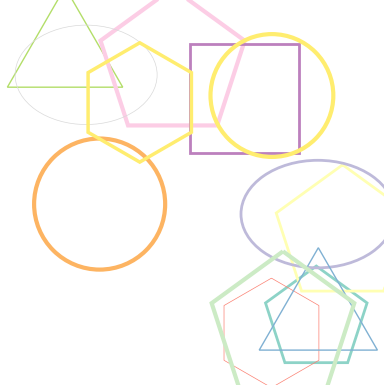[{"shape": "pentagon", "thickness": 2, "radius": 0.69, "center": [0.822, 0.17]}, {"shape": "pentagon", "thickness": 2, "radius": 0.91, "center": [0.89, 0.391]}, {"shape": "oval", "thickness": 2, "radius": 1.0, "center": [0.825, 0.444]}, {"shape": "hexagon", "thickness": 0.5, "radius": 0.71, "center": [0.705, 0.135]}, {"shape": "triangle", "thickness": 1, "radius": 0.89, "center": [0.827, 0.179]}, {"shape": "circle", "thickness": 3, "radius": 0.85, "center": [0.259, 0.47]}, {"shape": "triangle", "thickness": 1, "radius": 0.86, "center": [0.169, 0.86]}, {"shape": "pentagon", "thickness": 3, "radius": 0.98, "center": [0.448, 0.833]}, {"shape": "oval", "thickness": 0.5, "radius": 0.92, "center": [0.224, 0.806]}, {"shape": "square", "thickness": 2, "radius": 0.7, "center": [0.635, 0.745]}, {"shape": "pentagon", "thickness": 3, "radius": 0.97, "center": [0.735, 0.152]}, {"shape": "hexagon", "thickness": 2.5, "radius": 0.77, "center": [0.363, 0.734]}, {"shape": "circle", "thickness": 3, "radius": 0.8, "center": [0.706, 0.752]}]